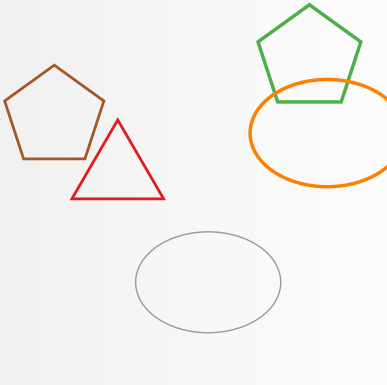[{"shape": "triangle", "thickness": 2, "radius": 0.68, "center": [0.304, 0.552]}, {"shape": "pentagon", "thickness": 2.5, "radius": 0.7, "center": [0.799, 0.848]}, {"shape": "oval", "thickness": 2.5, "radius": 1.0, "center": [0.844, 0.654]}, {"shape": "pentagon", "thickness": 2, "radius": 0.67, "center": [0.14, 0.696]}, {"shape": "oval", "thickness": 1, "radius": 0.94, "center": [0.537, 0.267]}]